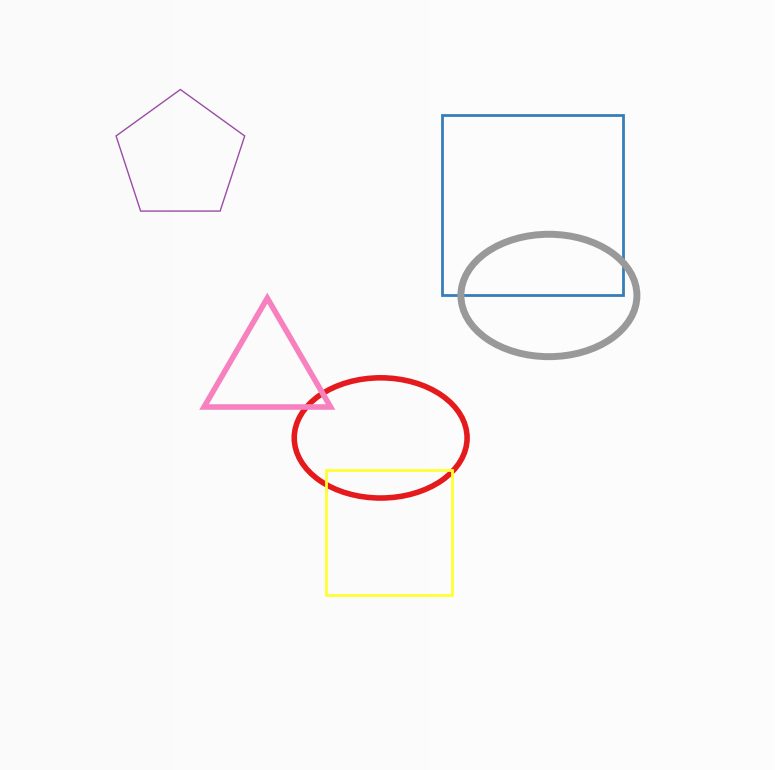[{"shape": "oval", "thickness": 2, "radius": 0.56, "center": [0.491, 0.431]}, {"shape": "square", "thickness": 1, "radius": 0.59, "center": [0.687, 0.733]}, {"shape": "pentagon", "thickness": 0.5, "radius": 0.44, "center": [0.233, 0.796]}, {"shape": "square", "thickness": 1, "radius": 0.41, "center": [0.502, 0.309]}, {"shape": "triangle", "thickness": 2, "radius": 0.47, "center": [0.345, 0.519]}, {"shape": "oval", "thickness": 2.5, "radius": 0.57, "center": [0.708, 0.616]}]